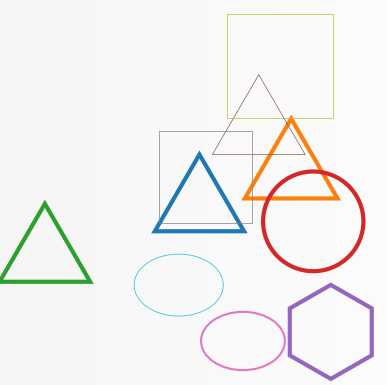[{"shape": "triangle", "thickness": 3, "radius": 0.66, "center": [0.515, 0.466]}, {"shape": "triangle", "thickness": 3, "radius": 0.69, "center": [0.751, 0.554]}, {"shape": "triangle", "thickness": 3, "radius": 0.68, "center": [0.116, 0.336]}, {"shape": "circle", "thickness": 3, "radius": 0.65, "center": [0.808, 0.425]}, {"shape": "hexagon", "thickness": 3, "radius": 0.61, "center": [0.854, 0.138]}, {"shape": "triangle", "thickness": 0.5, "radius": 0.69, "center": [0.668, 0.667]}, {"shape": "oval", "thickness": 1.5, "radius": 0.54, "center": [0.627, 0.114]}, {"shape": "square", "thickness": 0.5, "radius": 0.6, "center": [0.53, 0.539]}, {"shape": "square", "thickness": 0.5, "radius": 0.68, "center": [0.723, 0.829]}, {"shape": "oval", "thickness": 0.5, "radius": 0.58, "center": [0.461, 0.26]}]